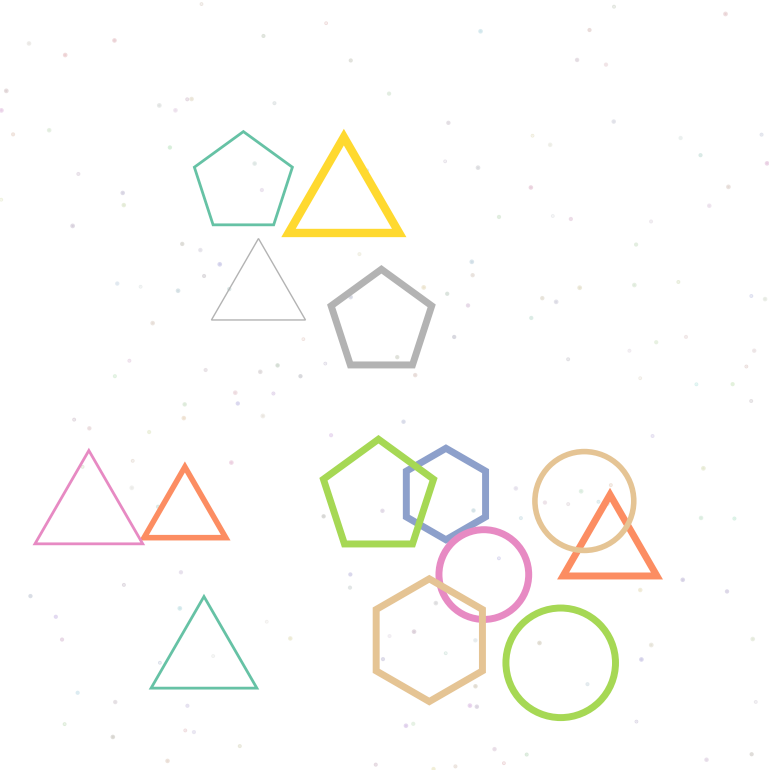[{"shape": "triangle", "thickness": 1, "radius": 0.4, "center": [0.265, 0.146]}, {"shape": "pentagon", "thickness": 1, "radius": 0.33, "center": [0.316, 0.762]}, {"shape": "triangle", "thickness": 2, "radius": 0.31, "center": [0.24, 0.332]}, {"shape": "triangle", "thickness": 2.5, "radius": 0.35, "center": [0.792, 0.287]}, {"shape": "hexagon", "thickness": 2.5, "radius": 0.3, "center": [0.579, 0.358]}, {"shape": "circle", "thickness": 2.5, "radius": 0.29, "center": [0.628, 0.254]}, {"shape": "triangle", "thickness": 1, "radius": 0.4, "center": [0.115, 0.334]}, {"shape": "pentagon", "thickness": 2.5, "radius": 0.38, "center": [0.492, 0.354]}, {"shape": "circle", "thickness": 2.5, "radius": 0.36, "center": [0.728, 0.139]}, {"shape": "triangle", "thickness": 3, "radius": 0.41, "center": [0.447, 0.739]}, {"shape": "hexagon", "thickness": 2.5, "radius": 0.4, "center": [0.558, 0.169]}, {"shape": "circle", "thickness": 2, "radius": 0.32, "center": [0.759, 0.349]}, {"shape": "pentagon", "thickness": 2.5, "radius": 0.34, "center": [0.495, 0.582]}, {"shape": "triangle", "thickness": 0.5, "radius": 0.35, "center": [0.336, 0.62]}]